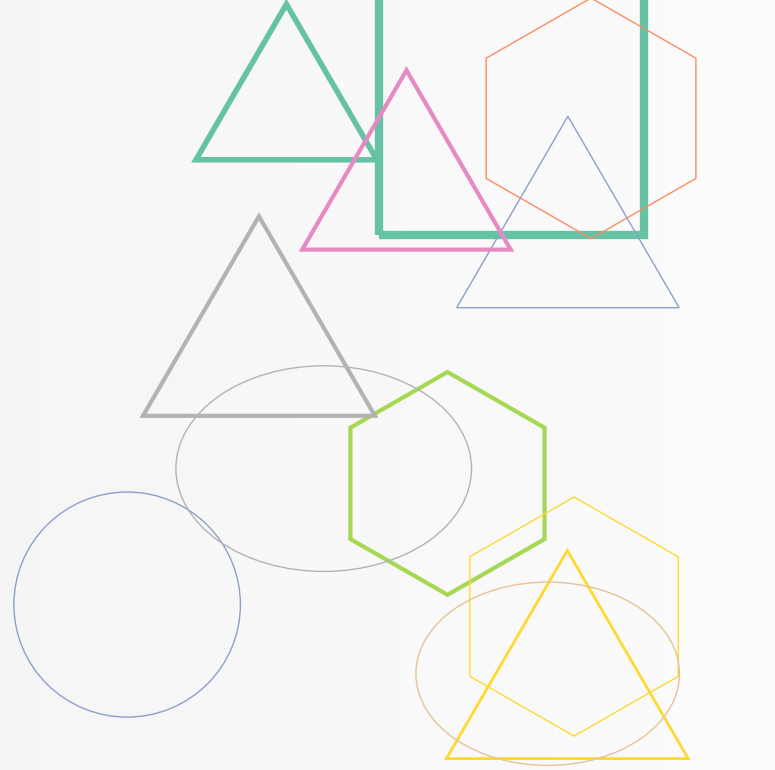[{"shape": "square", "thickness": 3, "radius": 0.85, "center": [0.66, 0.866]}, {"shape": "triangle", "thickness": 2, "radius": 0.67, "center": [0.37, 0.86]}, {"shape": "hexagon", "thickness": 0.5, "radius": 0.78, "center": [0.763, 0.846]}, {"shape": "circle", "thickness": 0.5, "radius": 0.73, "center": [0.164, 0.215]}, {"shape": "triangle", "thickness": 0.5, "radius": 0.83, "center": [0.733, 0.683]}, {"shape": "triangle", "thickness": 1.5, "radius": 0.78, "center": [0.524, 0.753]}, {"shape": "hexagon", "thickness": 1.5, "radius": 0.72, "center": [0.577, 0.372]}, {"shape": "hexagon", "thickness": 0.5, "radius": 0.78, "center": [0.741, 0.199]}, {"shape": "triangle", "thickness": 1, "radius": 0.9, "center": [0.732, 0.105]}, {"shape": "oval", "thickness": 0.5, "radius": 0.85, "center": [0.707, 0.125]}, {"shape": "oval", "thickness": 0.5, "radius": 0.95, "center": [0.418, 0.391]}, {"shape": "triangle", "thickness": 1.5, "radius": 0.86, "center": [0.334, 0.546]}]